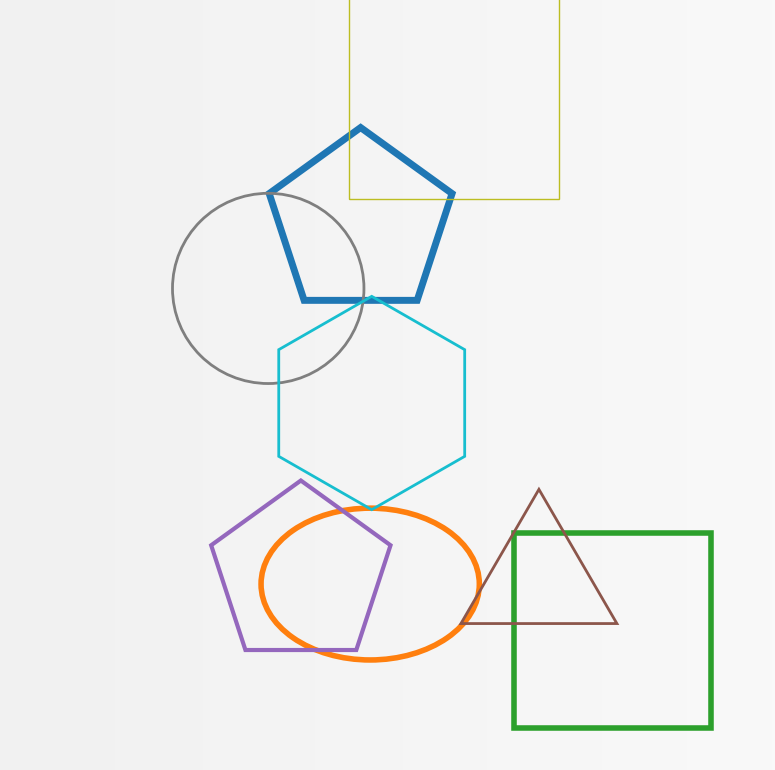[{"shape": "pentagon", "thickness": 2.5, "radius": 0.62, "center": [0.465, 0.71]}, {"shape": "oval", "thickness": 2, "radius": 0.7, "center": [0.478, 0.241]}, {"shape": "square", "thickness": 2, "radius": 0.63, "center": [0.79, 0.181]}, {"shape": "pentagon", "thickness": 1.5, "radius": 0.61, "center": [0.388, 0.254]}, {"shape": "triangle", "thickness": 1, "radius": 0.58, "center": [0.695, 0.248]}, {"shape": "circle", "thickness": 1, "radius": 0.62, "center": [0.346, 0.625]}, {"shape": "square", "thickness": 0.5, "radius": 0.68, "center": [0.586, 0.877]}, {"shape": "hexagon", "thickness": 1, "radius": 0.69, "center": [0.48, 0.477]}]